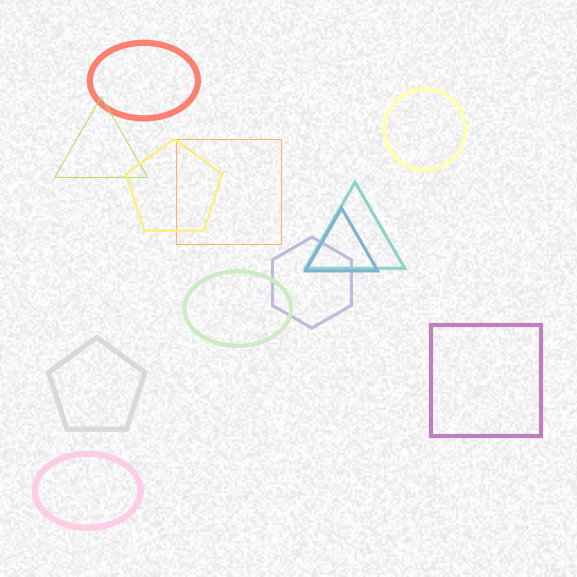[{"shape": "triangle", "thickness": 1.5, "radius": 0.5, "center": [0.615, 0.584]}, {"shape": "circle", "thickness": 2, "radius": 0.35, "center": [0.736, 0.775]}, {"shape": "hexagon", "thickness": 1.5, "radius": 0.39, "center": [0.54, 0.51]}, {"shape": "oval", "thickness": 3, "radius": 0.47, "center": [0.249, 0.86]}, {"shape": "triangle", "thickness": 1.5, "radius": 0.36, "center": [0.592, 0.566]}, {"shape": "square", "thickness": 0.5, "radius": 0.45, "center": [0.396, 0.668]}, {"shape": "triangle", "thickness": 0.5, "radius": 0.46, "center": [0.175, 0.738]}, {"shape": "oval", "thickness": 3, "radius": 0.46, "center": [0.152, 0.149]}, {"shape": "pentagon", "thickness": 2.5, "radius": 0.44, "center": [0.167, 0.327]}, {"shape": "square", "thickness": 2, "radius": 0.48, "center": [0.842, 0.34]}, {"shape": "oval", "thickness": 2, "radius": 0.46, "center": [0.412, 0.465]}, {"shape": "pentagon", "thickness": 1, "radius": 0.44, "center": [0.301, 0.671]}]